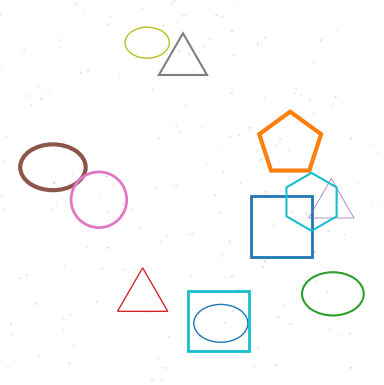[{"shape": "oval", "thickness": 1, "radius": 0.35, "center": [0.574, 0.16]}, {"shape": "square", "thickness": 2, "radius": 0.39, "center": [0.731, 0.411]}, {"shape": "pentagon", "thickness": 3, "radius": 0.42, "center": [0.754, 0.625]}, {"shape": "oval", "thickness": 1.5, "radius": 0.4, "center": [0.865, 0.237]}, {"shape": "triangle", "thickness": 1, "radius": 0.38, "center": [0.371, 0.229]}, {"shape": "triangle", "thickness": 0.5, "radius": 0.34, "center": [0.861, 0.468]}, {"shape": "oval", "thickness": 3, "radius": 0.43, "center": [0.137, 0.566]}, {"shape": "circle", "thickness": 2, "radius": 0.36, "center": [0.257, 0.481]}, {"shape": "triangle", "thickness": 1.5, "radius": 0.36, "center": [0.475, 0.841]}, {"shape": "oval", "thickness": 1, "radius": 0.29, "center": [0.382, 0.889]}, {"shape": "hexagon", "thickness": 1.5, "radius": 0.38, "center": [0.809, 0.476]}, {"shape": "square", "thickness": 2, "radius": 0.4, "center": [0.567, 0.166]}]